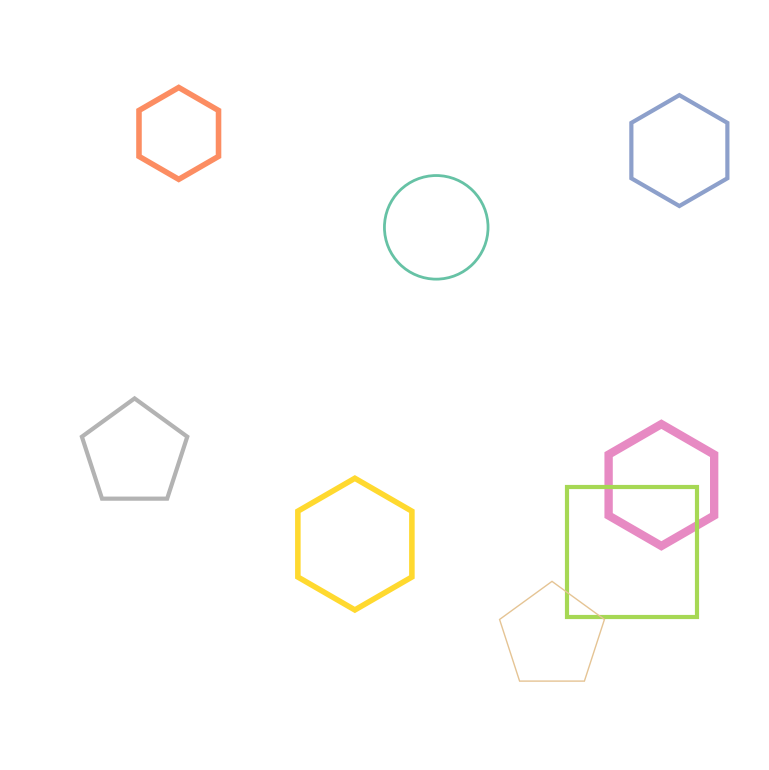[{"shape": "circle", "thickness": 1, "radius": 0.34, "center": [0.567, 0.705]}, {"shape": "hexagon", "thickness": 2, "radius": 0.3, "center": [0.232, 0.827]}, {"shape": "hexagon", "thickness": 1.5, "radius": 0.36, "center": [0.882, 0.804]}, {"shape": "hexagon", "thickness": 3, "radius": 0.4, "center": [0.859, 0.37]}, {"shape": "square", "thickness": 1.5, "radius": 0.42, "center": [0.821, 0.283]}, {"shape": "hexagon", "thickness": 2, "radius": 0.43, "center": [0.461, 0.293]}, {"shape": "pentagon", "thickness": 0.5, "radius": 0.36, "center": [0.717, 0.173]}, {"shape": "pentagon", "thickness": 1.5, "radius": 0.36, "center": [0.175, 0.411]}]